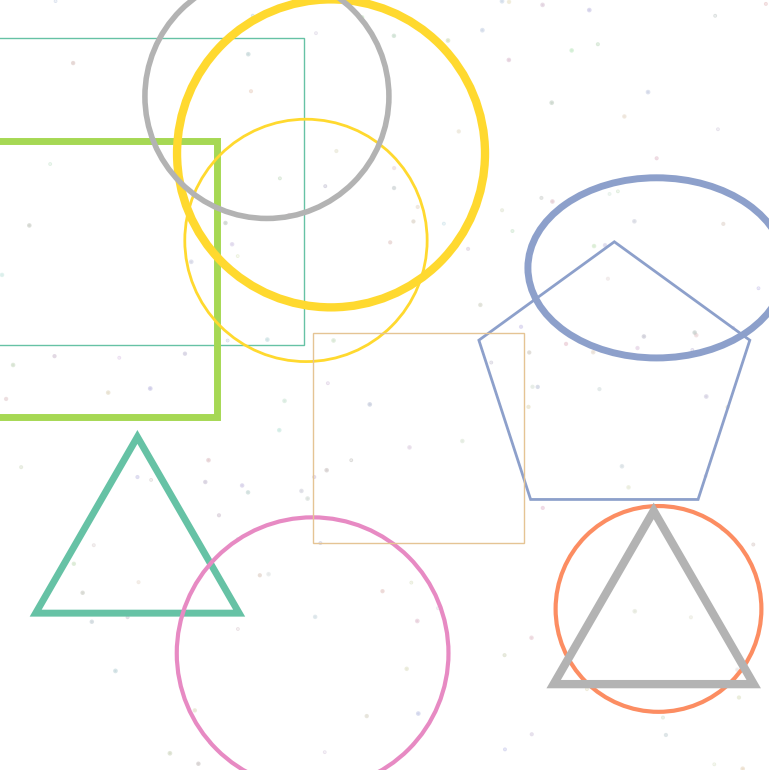[{"shape": "square", "thickness": 0.5, "radius": 1.0, "center": [0.195, 0.752]}, {"shape": "triangle", "thickness": 2.5, "radius": 0.76, "center": [0.178, 0.28]}, {"shape": "circle", "thickness": 1.5, "radius": 0.67, "center": [0.855, 0.209]}, {"shape": "oval", "thickness": 2.5, "radius": 0.84, "center": [0.853, 0.652]}, {"shape": "pentagon", "thickness": 1, "radius": 0.92, "center": [0.798, 0.501]}, {"shape": "circle", "thickness": 1.5, "radius": 0.88, "center": [0.406, 0.152]}, {"shape": "square", "thickness": 2.5, "radius": 0.9, "center": [0.103, 0.637]}, {"shape": "circle", "thickness": 3, "radius": 1.0, "center": [0.43, 0.801]}, {"shape": "circle", "thickness": 1, "radius": 0.79, "center": [0.397, 0.688]}, {"shape": "square", "thickness": 0.5, "radius": 0.68, "center": [0.543, 0.431]}, {"shape": "triangle", "thickness": 3, "radius": 0.75, "center": [0.849, 0.187]}, {"shape": "circle", "thickness": 2, "radius": 0.79, "center": [0.347, 0.875]}]